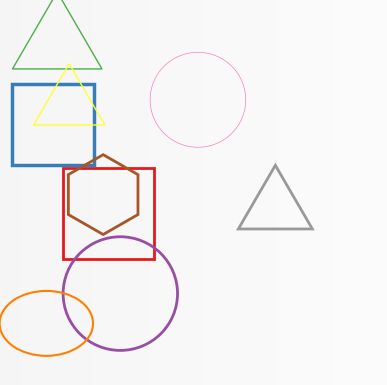[{"shape": "square", "thickness": 2, "radius": 0.59, "center": [0.28, 0.445]}, {"shape": "square", "thickness": 2.5, "radius": 0.53, "center": [0.137, 0.676]}, {"shape": "triangle", "thickness": 1, "radius": 0.67, "center": [0.148, 0.888]}, {"shape": "circle", "thickness": 2, "radius": 0.74, "center": [0.311, 0.237]}, {"shape": "oval", "thickness": 1.5, "radius": 0.6, "center": [0.12, 0.16]}, {"shape": "triangle", "thickness": 1, "radius": 0.53, "center": [0.178, 0.728]}, {"shape": "hexagon", "thickness": 2, "radius": 0.52, "center": [0.266, 0.495]}, {"shape": "circle", "thickness": 0.5, "radius": 0.62, "center": [0.511, 0.741]}, {"shape": "triangle", "thickness": 2, "radius": 0.55, "center": [0.711, 0.46]}]